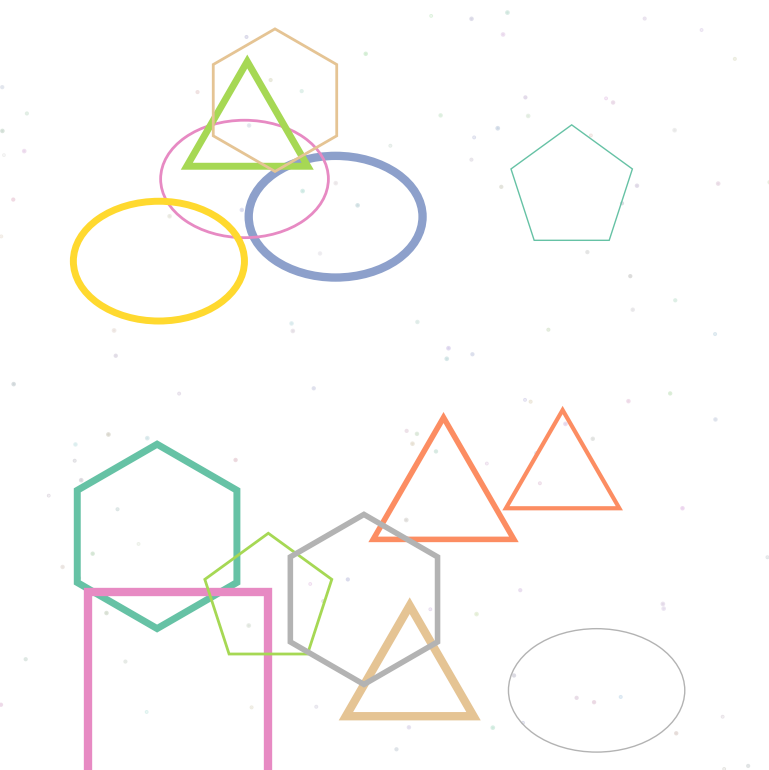[{"shape": "pentagon", "thickness": 0.5, "radius": 0.41, "center": [0.742, 0.755]}, {"shape": "hexagon", "thickness": 2.5, "radius": 0.6, "center": [0.204, 0.303]}, {"shape": "triangle", "thickness": 2, "radius": 0.53, "center": [0.576, 0.352]}, {"shape": "triangle", "thickness": 1.5, "radius": 0.43, "center": [0.731, 0.382]}, {"shape": "oval", "thickness": 3, "radius": 0.56, "center": [0.436, 0.719]}, {"shape": "square", "thickness": 3, "radius": 0.58, "center": [0.231, 0.114]}, {"shape": "oval", "thickness": 1, "radius": 0.54, "center": [0.318, 0.768]}, {"shape": "pentagon", "thickness": 1, "radius": 0.43, "center": [0.348, 0.221]}, {"shape": "triangle", "thickness": 2.5, "radius": 0.45, "center": [0.321, 0.829]}, {"shape": "oval", "thickness": 2.5, "radius": 0.56, "center": [0.206, 0.661]}, {"shape": "hexagon", "thickness": 1, "radius": 0.46, "center": [0.357, 0.87]}, {"shape": "triangle", "thickness": 3, "radius": 0.48, "center": [0.532, 0.118]}, {"shape": "hexagon", "thickness": 2, "radius": 0.55, "center": [0.473, 0.222]}, {"shape": "oval", "thickness": 0.5, "radius": 0.57, "center": [0.775, 0.103]}]